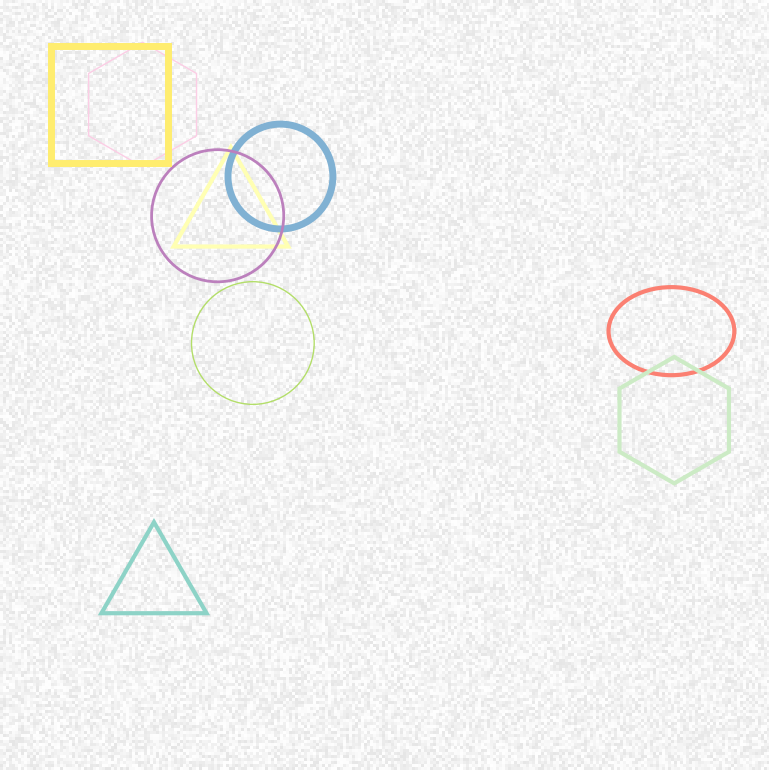[{"shape": "triangle", "thickness": 1.5, "radius": 0.39, "center": [0.2, 0.243]}, {"shape": "triangle", "thickness": 1.5, "radius": 0.43, "center": [0.3, 0.723]}, {"shape": "oval", "thickness": 1.5, "radius": 0.41, "center": [0.872, 0.57]}, {"shape": "circle", "thickness": 2.5, "radius": 0.34, "center": [0.364, 0.771]}, {"shape": "circle", "thickness": 0.5, "radius": 0.4, "center": [0.328, 0.555]}, {"shape": "hexagon", "thickness": 0.5, "radius": 0.4, "center": [0.185, 0.864]}, {"shape": "circle", "thickness": 1, "radius": 0.43, "center": [0.283, 0.72]}, {"shape": "hexagon", "thickness": 1.5, "radius": 0.41, "center": [0.876, 0.454]}, {"shape": "square", "thickness": 2.5, "radius": 0.38, "center": [0.142, 0.865]}]